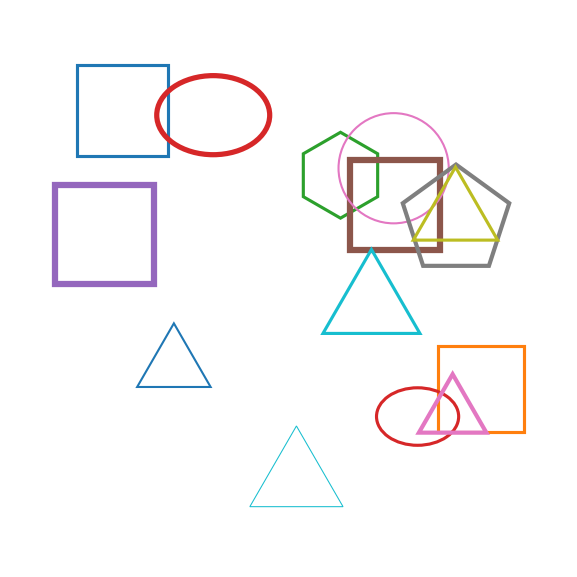[{"shape": "square", "thickness": 1.5, "radius": 0.39, "center": [0.212, 0.807]}, {"shape": "triangle", "thickness": 1, "radius": 0.37, "center": [0.301, 0.366]}, {"shape": "square", "thickness": 1.5, "radius": 0.37, "center": [0.833, 0.326]}, {"shape": "hexagon", "thickness": 1.5, "radius": 0.37, "center": [0.59, 0.696]}, {"shape": "oval", "thickness": 1.5, "radius": 0.36, "center": [0.723, 0.278]}, {"shape": "oval", "thickness": 2.5, "radius": 0.49, "center": [0.369, 0.8]}, {"shape": "square", "thickness": 3, "radius": 0.43, "center": [0.181, 0.593]}, {"shape": "square", "thickness": 3, "radius": 0.39, "center": [0.684, 0.645]}, {"shape": "triangle", "thickness": 2, "radius": 0.34, "center": [0.784, 0.284]}, {"shape": "circle", "thickness": 1, "radius": 0.48, "center": [0.682, 0.708]}, {"shape": "pentagon", "thickness": 2, "radius": 0.48, "center": [0.79, 0.617]}, {"shape": "triangle", "thickness": 1.5, "radius": 0.42, "center": [0.789, 0.626]}, {"shape": "triangle", "thickness": 1.5, "radius": 0.48, "center": [0.643, 0.47]}, {"shape": "triangle", "thickness": 0.5, "radius": 0.47, "center": [0.513, 0.168]}]